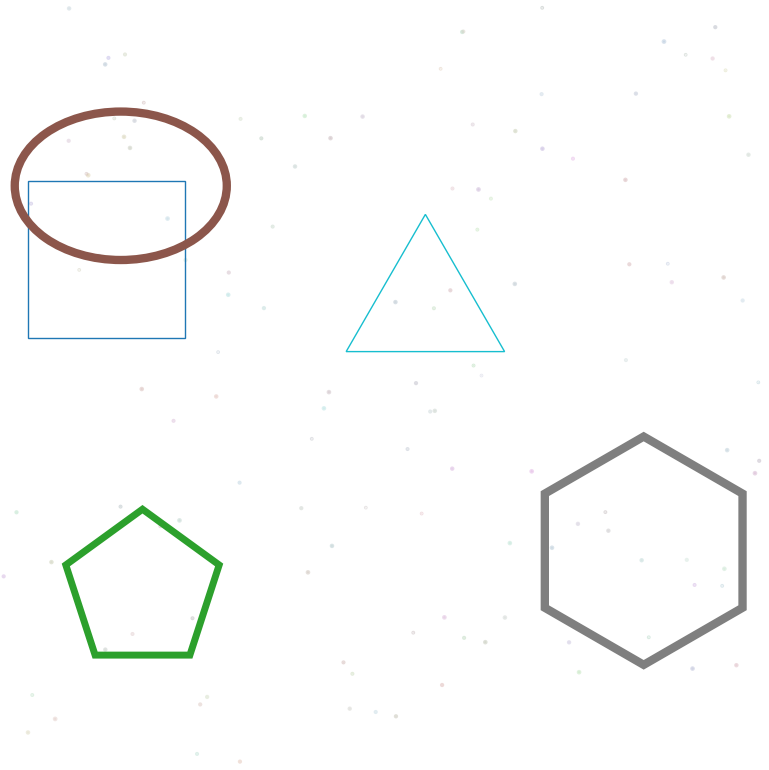[{"shape": "square", "thickness": 0.5, "radius": 0.51, "center": [0.139, 0.663]}, {"shape": "pentagon", "thickness": 2.5, "radius": 0.52, "center": [0.185, 0.234]}, {"shape": "oval", "thickness": 3, "radius": 0.69, "center": [0.157, 0.759]}, {"shape": "hexagon", "thickness": 3, "radius": 0.74, "center": [0.836, 0.285]}, {"shape": "triangle", "thickness": 0.5, "radius": 0.59, "center": [0.552, 0.603]}]